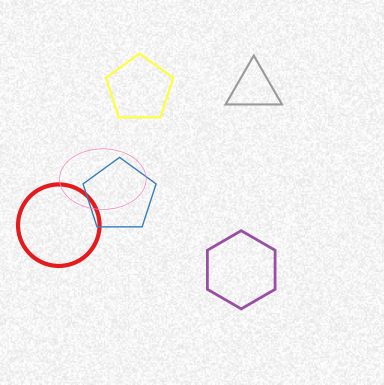[{"shape": "circle", "thickness": 3, "radius": 0.53, "center": [0.153, 0.415]}, {"shape": "pentagon", "thickness": 1, "radius": 0.5, "center": [0.311, 0.491]}, {"shape": "hexagon", "thickness": 2, "radius": 0.51, "center": [0.627, 0.299]}, {"shape": "pentagon", "thickness": 1.5, "radius": 0.46, "center": [0.363, 0.769]}, {"shape": "oval", "thickness": 0.5, "radius": 0.56, "center": [0.267, 0.535]}, {"shape": "triangle", "thickness": 1.5, "radius": 0.42, "center": [0.659, 0.771]}]